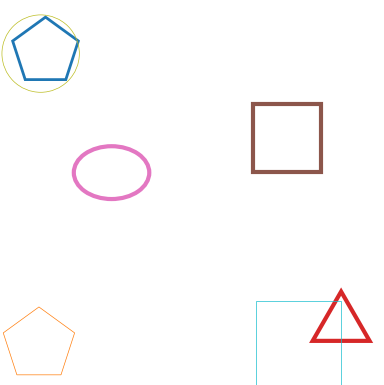[{"shape": "pentagon", "thickness": 2, "radius": 0.45, "center": [0.118, 0.866]}, {"shape": "pentagon", "thickness": 0.5, "radius": 0.49, "center": [0.101, 0.105]}, {"shape": "triangle", "thickness": 3, "radius": 0.43, "center": [0.886, 0.157]}, {"shape": "square", "thickness": 3, "radius": 0.44, "center": [0.746, 0.641]}, {"shape": "oval", "thickness": 3, "radius": 0.49, "center": [0.29, 0.552]}, {"shape": "circle", "thickness": 0.5, "radius": 0.5, "center": [0.106, 0.861]}, {"shape": "square", "thickness": 0.5, "radius": 0.55, "center": [0.776, 0.109]}]